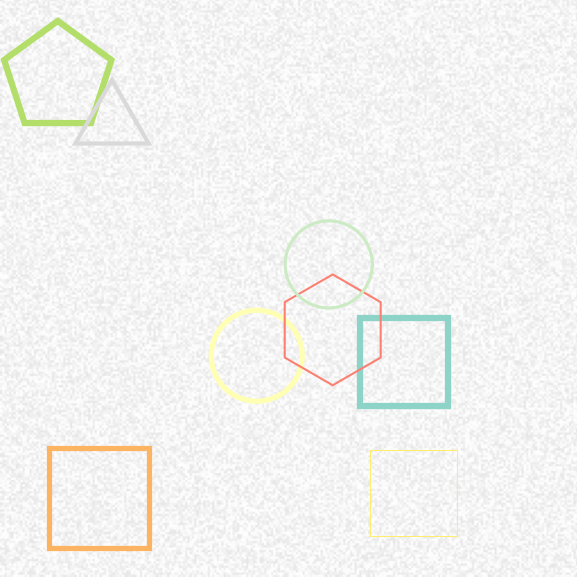[{"shape": "square", "thickness": 3, "radius": 0.38, "center": [0.699, 0.373]}, {"shape": "circle", "thickness": 2.5, "radius": 0.39, "center": [0.445, 0.383]}, {"shape": "hexagon", "thickness": 1, "radius": 0.48, "center": [0.576, 0.428]}, {"shape": "square", "thickness": 2.5, "radius": 0.43, "center": [0.171, 0.136]}, {"shape": "pentagon", "thickness": 3, "radius": 0.49, "center": [0.1, 0.865]}, {"shape": "triangle", "thickness": 2, "radius": 0.37, "center": [0.194, 0.787]}, {"shape": "circle", "thickness": 1.5, "radius": 0.38, "center": [0.569, 0.541]}, {"shape": "square", "thickness": 0.5, "radius": 0.38, "center": [0.716, 0.146]}]